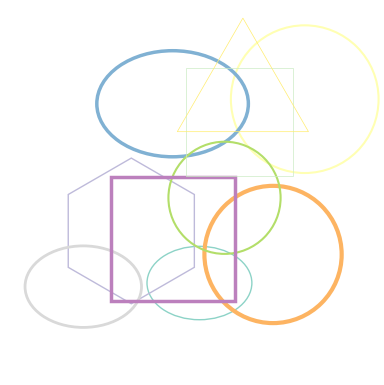[{"shape": "oval", "thickness": 1, "radius": 0.68, "center": [0.518, 0.265]}, {"shape": "circle", "thickness": 1.5, "radius": 0.96, "center": [0.791, 0.742]}, {"shape": "hexagon", "thickness": 1, "radius": 0.95, "center": [0.341, 0.4]}, {"shape": "oval", "thickness": 2.5, "radius": 0.98, "center": [0.448, 0.731]}, {"shape": "circle", "thickness": 3, "radius": 0.89, "center": [0.709, 0.339]}, {"shape": "circle", "thickness": 1.5, "radius": 0.73, "center": [0.583, 0.486]}, {"shape": "oval", "thickness": 2, "radius": 0.76, "center": [0.216, 0.255]}, {"shape": "square", "thickness": 2.5, "radius": 0.81, "center": [0.449, 0.38]}, {"shape": "square", "thickness": 0.5, "radius": 0.7, "center": [0.622, 0.684]}, {"shape": "triangle", "thickness": 0.5, "radius": 0.98, "center": [0.631, 0.756]}]